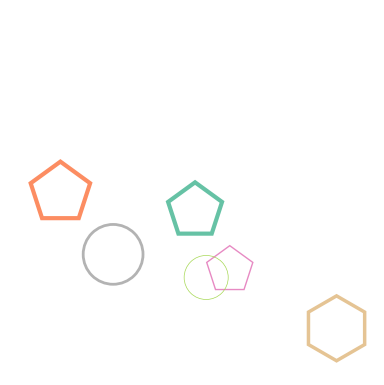[{"shape": "pentagon", "thickness": 3, "radius": 0.37, "center": [0.507, 0.453]}, {"shape": "pentagon", "thickness": 3, "radius": 0.41, "center": [0.157, 0.499]}, {"shape": "pentagon", "thickness": 1, "radius": 0.31, "center": [0.597, 0.299]}, {"shape": "circle", "thickness": 0.5, "radius": 0.29, "center": [0.536, 0.279]}, {"shape": "hexagon", "thickness": 2.5, "radius": 0.42, "center": [0.874, 0.147]}, {"shape": "circle", "thickness": 2, "radius": 0.39, "center": [0.294, 0.339]}]